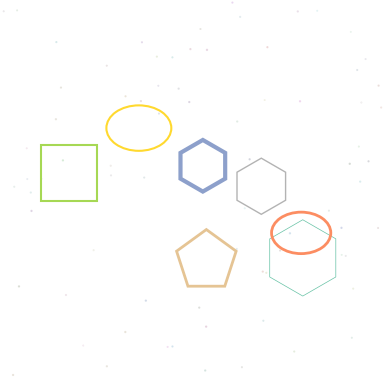[{"shape": "hexagon", "thickness": 0.5, "radius": 0.5, "center": [0.786, 0.33]}, {"shape": "oval", "thickness": 2, "radius": 0.38, "center": [0.782, 0.395]}, {"shape": "hexagon", "thickness": 3, "radius": 0.34, "center": [0.527, 0.569]}, {"shape": "square", "thickness": 1.5, "radius": 0.37, "center": [0.18, 0.551]}, {"shape": "oval", "thickness": 1.5, "radius": 0.42, "center": [0.361, 0.667]}, {"shape": "pentagon", "thickness": 2, "radius": 0.41, "center": [0.536, 0.322]}, {"shape": "hexagon", "thickness": 1, "radius": 0.36, "center": [0.679, 0.516]}]